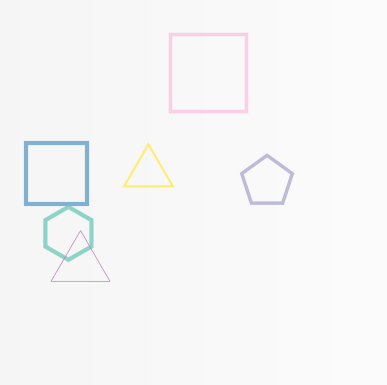[{"shape": "hexagon", "thickness": 3, "radius": 0.34, "center": [0.177, 0.394]}, {"shape": "pentagon", "thickness": 2.5, "radius": 0.34, "center": [0.689, 0.528]}, {"shape": "square", "thickness": 3, "radius": 0.4, "center": [0.146, 0.549]}, {"shape": "square", "thickness": 2.5, "radius": 0.49, "center": [0.536, 0.812]}, {"shape": "triangle", "thickness": 0.5, "radius": 0.44, "center": [0.208, 0.313]}, {"shape": "triangle", "thickness": 1.5, "radius": 0.36, "center": [0.383, 0.552]}]